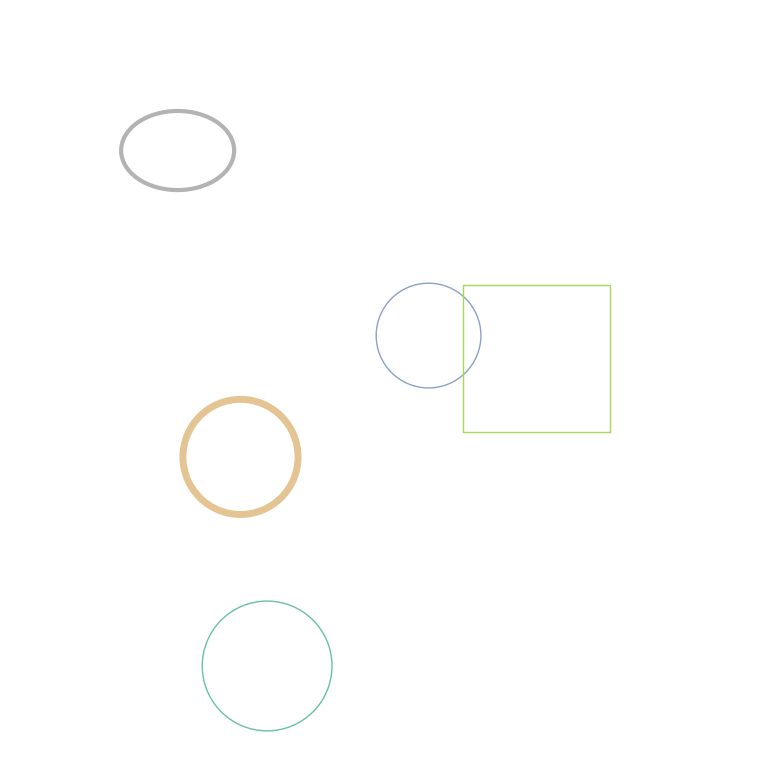[{"shape": "circle", "thickness": 0.5, "radius": 0.42, "center": [0.347, 0.135]}, {"shape": "circle", "thickness": 0.5, "radius": 0.34, "center": [0.557, 0.564]}, {"shape": "square", "thickness": 0.5, "radius": 0.48, "center": [0.697, 0.534]}, {"shape": "circle", "thickness": 2.5, "radius": 0.37, "center": [0.312, 0.407]}, {"shape": "oval", "thickness": 1.5, "radius": 0.37, "center": [0.231, 0.805]}]